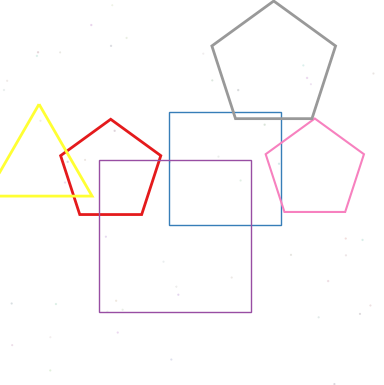[{"shape": "pentagon", "thickness": 2, "radius": 0.68, "center": [0.288, 0.553]}, {"shape": "square", "thickness": 1, "radius": 0.73, "center": [0.584, 0.562]}, {"shape": "square", "thickness": 1, "radius": 0.99, "center": [0.456, 0.387]}, {"shape": "triangle", "thickness": 2, "radius": 0.8, "center": [0.101, 0.57]}, {"shape": "pentagon", "thickness": 1.5, "radius": 0.67, "center": [0.818, 0.558]}, {"shape": "pentagon", "thickness": 2, "radius": 0.84, "center": [0.711, 0.828]}]